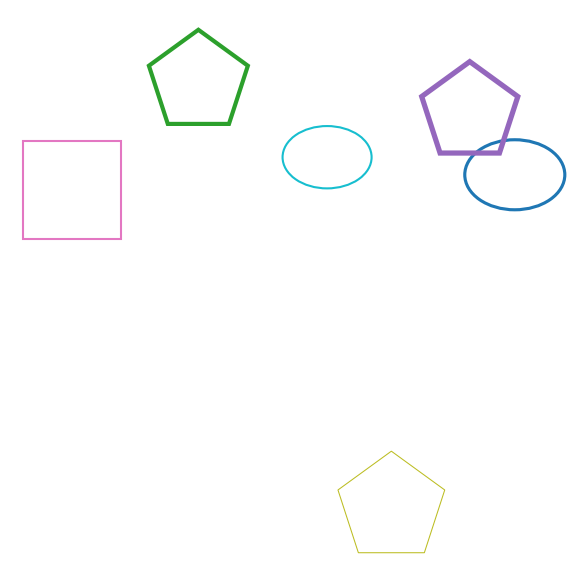[{"shape": "oval", "thickness": 1.5, "radius": 0.43, "center": [0.891, 0.697]}, {"shape": "pentagon", "thickness": 2, "radius": 0.45, "center": [0.344, 0.857]}, {"shape": "pentagon", "thickness": 2.5, "radius": 0.44, "center": [0.813, 0.805]}, {"shape": "square", "thickness": 1, "radius": 0.43, "center": [0.124, 0.67]}, {"shape": "pentagon", "thickness": 0.5, "radius": 0.49, "center": [0.678, 0.121]}, {"shape": "oval", "thickness": 1, "radius": 0.39, "center": [0.566, 0.727]}]